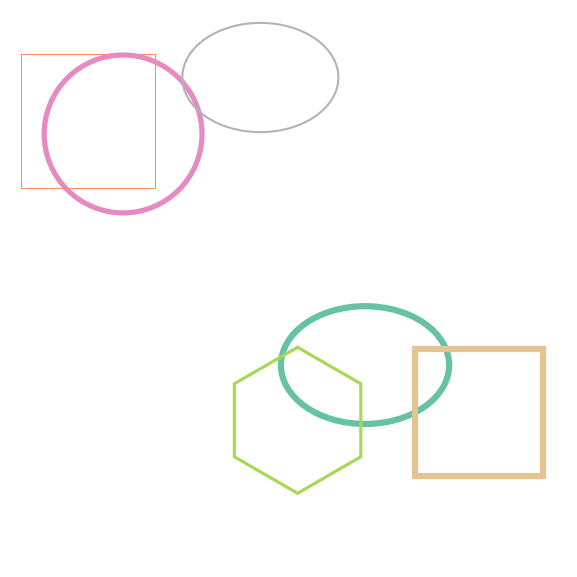[{"shape": "oval", "thickness": 3, "radius": 0.73, "center": [0.632, 0.367]}, {"shape": "square", "thickness": 0.5, "radius": 0.58, "center": [0.152, 0.79]}, {"shape": "circle", "thickness": 2.5, "radius": 0.68, "center": [0.213, 0.767]}, {"shape": "hexagon", "thickness": 1.5, "radius": 0.63, "center": [0.515, 0.271]}, {"shape": "square", "thickness": 3, "radius": 0.55, "center": [0.829, 0.285]}, {"shape": "oval", "thickness": 1, "radius": 0.68, "center": [0.451, 0.865]}]